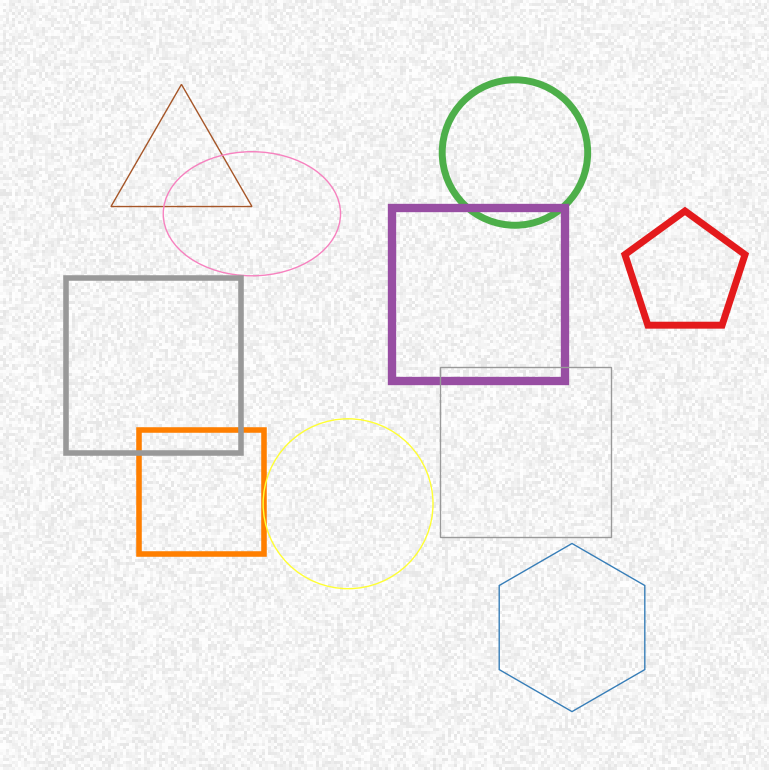[{"shape": "pentagon", "thickness": 2.5, "radius": 0.41, "center": [0.89, 0.644]}, {"shape": "hexagon", "thickness": 0.5, "radius": 0.55, "center": [0.743, 0.185]}, {"shape": "circle", "thickness": 2.5, "radius": 0.47, "center": [0.669, 0.802]}, {"shape": "square", "thickness": 3, "radius": 0.56, "center": [0.622, 0.618]}, {"shape": "square", "thickness": 2, "radius": 0.4, "center": [0.261, 0.361]}, {"shape": "circle", "thickness": 0.5, "radius": 0.55, "center": [0.452, 0.346]}, {"shape": "triangle", "thickness": 0.5, "radius": 0.53, "center": [0.236, 0.785]}, {"shape": "oval", "thickness": 0.5, "radius": 0.58, "center": [0.327, 0.722]}, {"shape": "square", "thickness": 2, "radius": 0.57, "center": [0.199, 0.525]}, {"shape": "square", "thickness": 0.5, "radius": 0.55, "center": [0.683, 0.413]}]